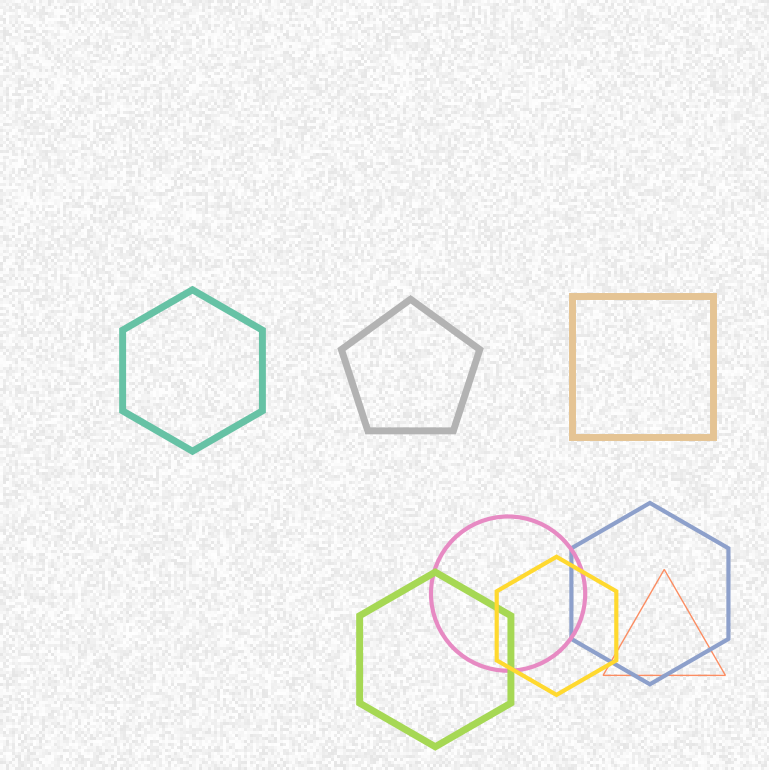[{"shape": "hexagon", "thickness": 2.5, "radius": 0.52, "center": [0.25, 0.519]}, {"shape": "triangle", "thickness": 0.5, "radius": 0.46, "center": [0.863, 0.169]}, {"shape": "hexagon", "thickness": 1.5, "radius": 0.59, "center": [0.844, 0.229]}, {"shape": "circle", "thickness": 1.5, "radius": 0.5, "center": [0.66, 0.229]}, {"shape": "hexagon", "thickness": 2.5, "radius": 0.57, "center": [0.565, 0.144]}, {"shape": "hexagon", "thickness": 1.5, "radius": 0.45, "center": [0.723, 0.187]}, {"shape": "square", "thickness": 2.5, "radius": 0.46, "center": [0.835, 0.524]}, {"shape": "pentagon", "thickness": 2.5, "radius": 0.47, "center": [0.533, 0.517]}]